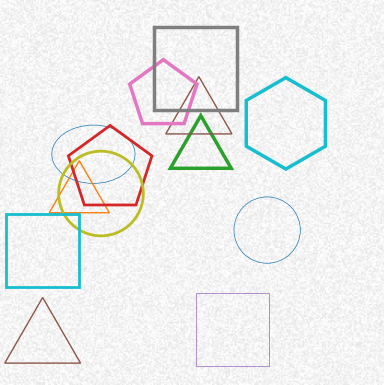[{"shape": "oval", "thickness": 0.5, "radius": 0.54, "center": [0.243, 0.599]}, {"shape": "circle", "thickness": 0.5, "radius": 0.43, "center": [0.694, 0.402]}, {"shape": "triangle", "thickness": 1, "radius": 0.45, "center": [0.206, 0.493]}, {"shape": "triangle", "thickness": 2.5, "radius": 0.46, "center": [0.522, 0.609]}, {"shape": "pentagon", "thickness": 2, "radius": 0.57, "center": [0.286, 0.56]}, {"shape": "square", "thickness": 0.5, "radius": 0.47, "center": [0.604, 0.144]}, {"shape": "triangle", "thickness": 1, "radius": 0.57, "center": [0.111, 0.114]}, {"shape": "triangle", "thickness": 1, "radius": 0.5, "center": [0.517, 0.702]}, {"shape": "pentagon", "thickness": 2.5, "radius": 0.46, "center": [0.424, 0.753]}, {"shape": "square", "thickness": 2.5, "radius": 0.54, "center": [0.507, 0.823]}, {"shape": "circle", "thickness": 2, "radius": 0.55, "center": [0.262, 0.497]}, {"shape": "hexagon", "thickness": 2.5, "radius": 0.59, "center": [0.742, 0.68]}, {"shape": "square", "thickness": 2, "radius": 0.47, "center": [0.11, 0.35]}]